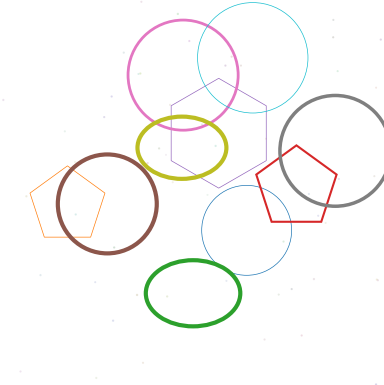[{"shape": "circle", "thickness": 0.5, "radius": 0.58, "center": [0.641, 0.402]}, {"shape": "pentagon", "thickness": 0.5, "radius": 0.51, "center": [0.175, 0.467]}, {"shape": "oval", "thickness": 3, "radius": 0.61, "center": [0.501, 0.238]}, {"shape": "pentagon", "thickness": 1.5, "radius": 0.55, "center": [0.77, 0.513]}, {"shape": "hexagon", "thickness": 0.5, "radius": 0.71, "center": [0.568, 0.654]}, {"shape": "circle", "thickness": 3, "radius": 0.64, "center": [0.279, 0.47]}, {"shape": "circle", "thickness": 2, "radius": 0.72, "center": [0.476, 0.805]}, {"shape": "circle", "thickness": 2.5, "radius": 0.72, "center": [0.871, 0.608]}, {"shape": "oval", "thickness": 3, "radius": 0.58, "center": [0.473, 0.616]}, {"shape": "circle", "thickness": 0.5, "radius": 0.72, "center": [0.657, 0.85]}]